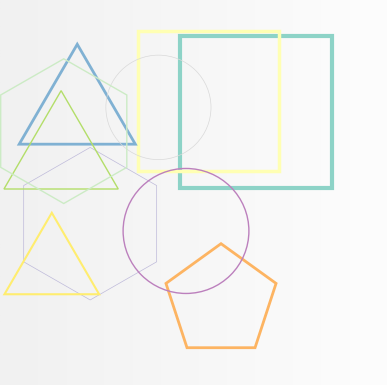[{"shape": "square", "thickness": 3, "radius": 0.99, "center": [0.661, 0.71]}, {"shape": "square", "thickness": 2.5, "radius": 0.91, "center": [0.538, 0.738]}, {"shape": "hexagon", "thickness": 0.5, "radius": 0.99, "center": [0.233, 0.419]}, {"shape": "triangle", "thickness": 2, "radius": 0.87, "center": [0.199, 0.712]}, {"shape": "pentagon", "thickness": 2, "radius": 0.75, "center": [0.57, 0.218]}, {"shape": "triangle", "thickness": 1, "radius": 0.85, "center": [0.158, 0.594]}, {"shape": "circle", "thickness": 0.5, "radius": 0.68, "center": [0.409, 0.721]}, {"shape": "circle", "thickness": 1, "radius": 0.81, "center": [0.48, 0.4]}, {"shape": "hexagon", "thickness": 1, "radius": 0.94, "center": [0.165, 0.659]}, {"shape": "triangle", "thickness": 1.5, "radius": 0.71, "center": [0.134, 0.306]}]